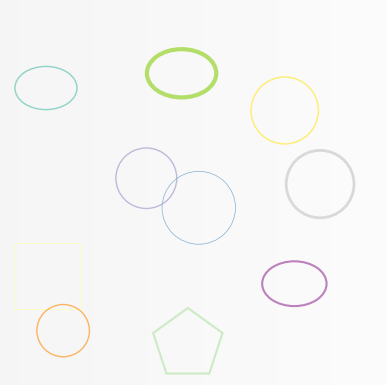[{"shape": "oval", "thickness": 1, "radius": 0.4, "center": [0.119, 0.771]}, {"shape": "square", "thickness": 0.5, "radius": 0.43, "center": [0.122, 0.284]}, {"shape": "circle", "thickness": 1, "radius": 0.39, "center": [0.378, 0.537]}, {"shape": "circle", "thickness": 0.5, "radius": 0.47, "center": [0.513, 0.46]}, {"shape": "circle", "thickness": 1, "radius": 0.34, "center": [0.163, 0.141]}, {"shape": "oval", "thickness": 3, "radius": 0.45, "center": [0.469, 0.81]}, {"shape": "circle", "thickness": 2, "radius": 0.44, "center": [0.826, 0.522]}, {"shape": "oval", "thickness": 1.5, "radius": 0.42, "center": [0.76, 0.263]}, {"shape": "pentagon", "thickness": 1.5, "radius": 0.47, "center": [0.485, 0.106]}, {"shape": "circle", "thickness": 1, "radius": 0.43, "center": [0.735, 0.713]}]